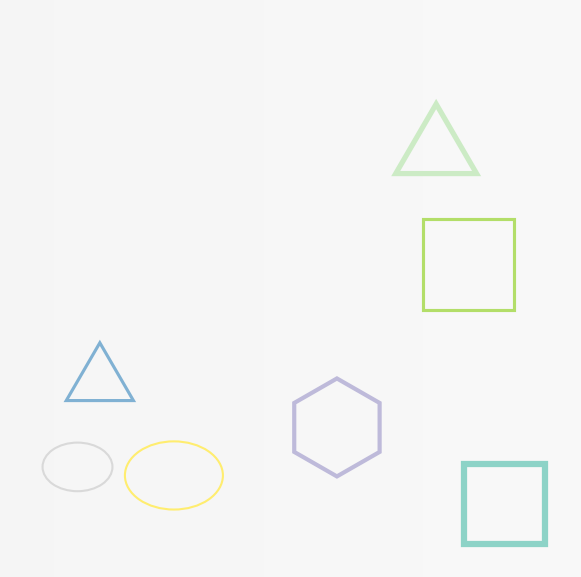[{"shape": "square", "thickness": 3, "radius": 0.35, "center": [0.867, 0.127]}, {"shape": "hexagon", "thickness": 2, "radius": 0.42, "center": [0.58, 0.259]}, {"shape": "triangle", "thickness": 1.5, "radius": 0.33, "center": [0.172, 0.339]}, {"shape": "square", "thickness": 1.5, "radius": 0.39, "center": [0.806, 0.541]}, {"shape": "oval", "thickness": 1, "radius": 0.3, "center": [0.133, 0.191]}, {"shape": "triangle", "thickness": 2.5, "radius": 0.4, "center": [0.75, 0.739]}, {"shape": "oval", "thickness": 1, "radius": 0.42, "center": [0.299, 0.176]}]